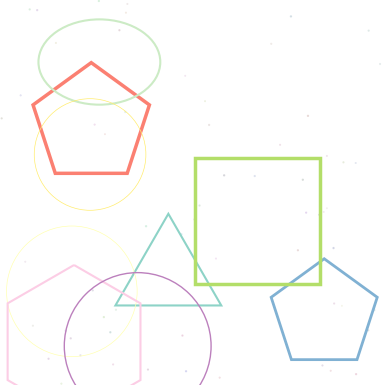[{"shape": "triangle", "thickness": 1.5, "radius": 0.79, "center": [0.437, 0.286]}, {"shape": "circle", "thickness": 0.5, "radius": 0.85, "center": [0.187, 0.243]}, {"shape": "pentagon", "thickness": 2.5, "radius": 0.79, "center": [0.237, 0.678]}, {"shape": "pentagon", "thickness": 2, "radius": 0.72, "center": [0.842, 0.183]}, {"shape": "square", "thickness": 2.5, "radius": 0.82, "center": [0.669, 0.427]}, {"shape": "hexagon", "thickness": 1.5, "radius": 1.0, "center": [0.192, 0.112]}, {"shape": "circle", "thickness": 1, "radius": 0.95, "center": [0.358, 0.101]}, {"shape": "oval", "thickness": 1.5, "radius": 0.79, "center": [0.258, 0.839]}, {"shape": "circle", "thickness": 0.5, "radius": 0.72, "center": [0.234, 0.599]}]